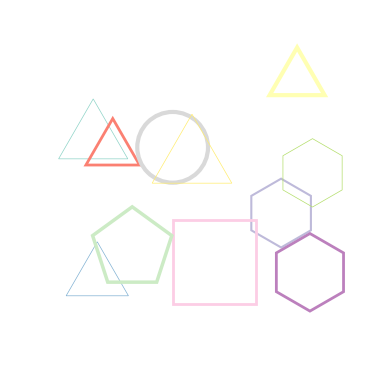[{"shape": "triangle", "thickness": 0.5, "radius": 0.52, "center": [0.242, 0.639]}, {"shape": "triangle", "thickness": 3, "radius": 0.41, "center": [0.772, 0.794]}, {"shape": "hexagon", "thickness": 1.5, "radius": 0.45, "center": [0.73, 0.447]}, {"shape": "triangle", "thickness": 2, "radius": 0.4, "center": [0.293, 0.612]}, {"shape": "triangle", "thickness": 0.5, "radius": 0.47, "center": [0.253, 0.278]}, {"shape": "hexagon", "thickness": 0.5, "radius": 0.44, "center": [0.812, 0.551]}, {"shape": "square", "thickness": 2, "radius": 0.54, "center": [0.558, 0.32]}, {"shape": "circle", "thickness": 3, "radius": 0.46, "center": [0.448, 0.617]}, {"shape": "hexagon", "thickness": 2, "radius": 0.5, "center": [0.805, 0.293]}, {"shape": "pentagon", "thickness": 2.5, "radius": 0.54, "center": [0.343, 0.355]}, {"shape": "triangle", "thickness": 0.5, "radius": 0.6, "center": [0.499, 0.584]}]